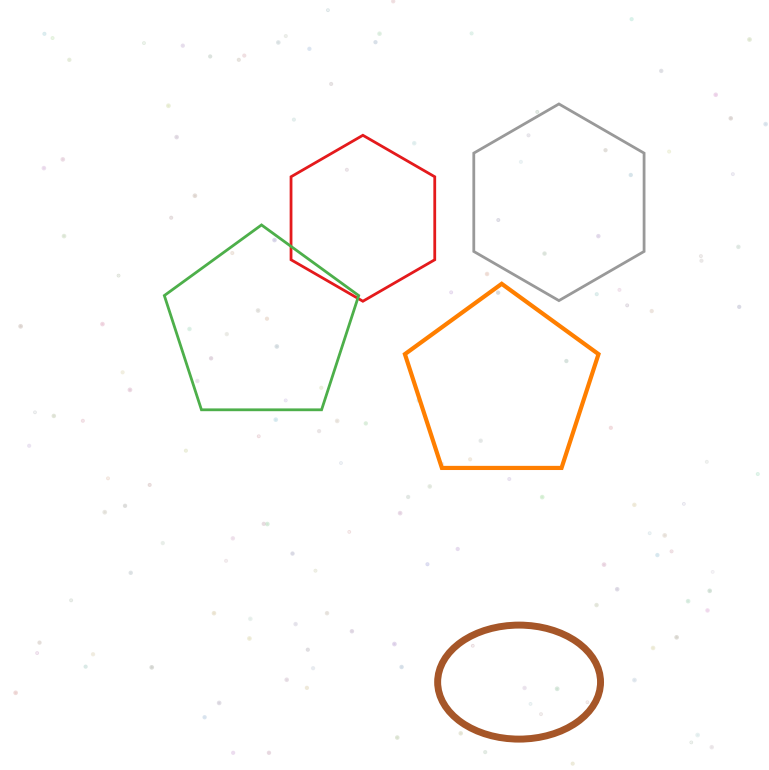[{"shape": "hexagon", "thickness": 1, "radius": 0.54, "center": [0.471, 0.717]}, {"shape": "pentagon", "thickness": 1, "radius": 0.66, "center": [0.34, 0.575]}, {"shape": "pentagon", "thickness": 1.5, "radius": 0.66, "center": [0.652, 0.499]}, {"shape": "oval", "thickness": 2.5, "radius": 0.53, "center": [0.674, 0.114]}, {"shape": "hexagon", "thickness": 1, "radius": 0.64, "center": [0.726, 0.737]}]